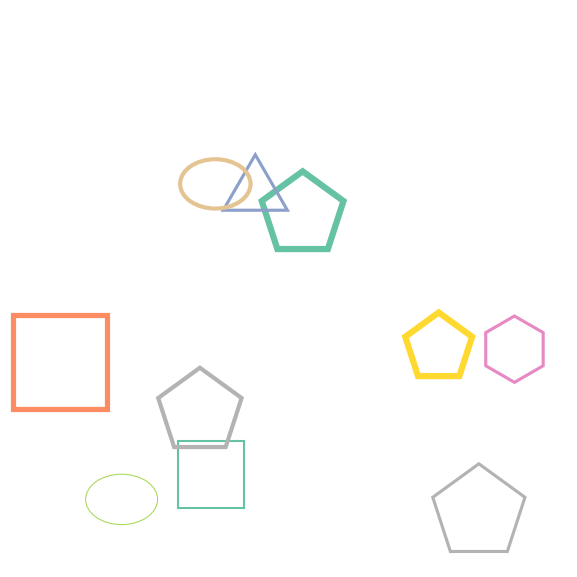[{"shape": "square", "thickness": 1, "radius": 0.29, "center": [0.365, 0.177]}, {"shape": "pentagon", "thickness": 3, "radius": 0.37, "center": [0.524, 0.628]}, {"shape": "square", "thickness": 2.5, "radius": 0.4, "center": [0.104, 0.372]}, {"shape": "triangle", "thickness": 1.5, "radius": 0.32, "center": [0.442, 0.667]}, {"shape": "hexagon", "thickness": 1.5, "radius": 0.29, "center": [0.891, 0.394]}, {"shape": "oval", "thickness": 0.5, "radius": 0.31, "center": [0.211, 0.134]}, {"shape": "pentagon", "thickness": 3, "radius": 0.3, "center": [0.76, 0.397]}, {"shape": "oval", "thickness": 2, "radius": 0.3, "center": [0.373, 0.681]}, {"shape": "pentagon", "thickness": 2, "radius": 0.38, "center": [0.346, 0.286]}, {"shape": "pentagon", "thickness": 1.5, "radius": 0.42, "center": [0.829, 0.112]}]